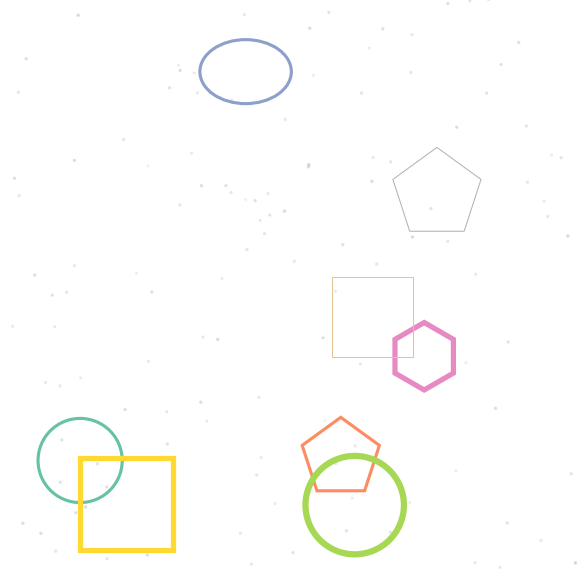[{"shape": "circle", "thickness": 1.5, "radius": 0.36, "center": [0.139, 0.202]}, {"shape": "pentagon", "thickness": 1.5, "radius": 0.35, "center": [0.59, 0.206]}, {"shape": "oval", "thickness": 1.5, "radius": 0.4, "center": [0.425, 0.875]}, {"shape": "hexagon", "thickness": 2.5, "radius": 0.29, "center": [0.735, 0.382]}, {"shape": "circle", "thickness": 3, "radius": 0.43, "center": [0.614, 0.124]}, {"shape": "square", "thickness": 2.5, "radius": 0.4, "center": [0.22, 0.126]}, {"shape": "square", "thickness": 0.5, "radius": 0.35, "center": [0.646, 0.45]}, {"shape": "pentagon", "thickness": 0.5, "radius": 0.4, "center": [0.757, 0.664]}]